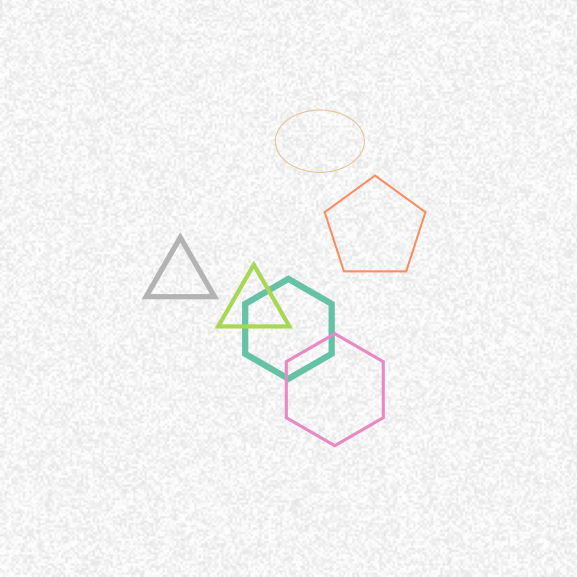[{"shape": "hexagon", "thickness": 3, "radius": 0.43, "center": [0.499, 0.43]}, {"shape": "pentagon", "thickness": 1, "radius": 0.46, "center": [0.649, 0.603]}, {"shape": "hexagon", "thickness": 1.5, "radius": 0.48, "center": [0.58, 0.324]}, {"shape": "triangle", "thickness": 2, "radius": 0.36, "center": [0.439, 0.469]}, {"shape": "oval", "thickness": 0.5, "radius": 0.39, "center": [0.554, 0.755]}, {"shape": "triangle", "thickness": 2.5, "radius": 0.34, "center": [0.312, 0.52]}]